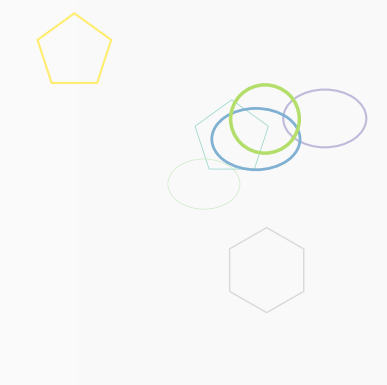[{"shape": "pentagon", "thickness": 0.5, "radius": 0.5, "center": [0.598, 0.641]}, {"shape": "oval", "thickness": 1.5, "radius": 0.54, "center": [0.838, 0.692]}, {"shape": "oval", "thickness": 2, "radius": 0.57, "center": [0.66, 0.639]}, {"shape": "circle", "thickness": 2.5, "radius": 0.44, "center": [0.684, 0.691]}, {"shape": "hexagon", "thickness": 1, "radius": 0.55, "center": [0.688, 0.298]}, {"shape": "oval", "thickness": 0.5, "radius": 0.46, "center": [0.526, 0.522]}, {"shape": "pentagon", "thickness": 1.5, "radius": 0.5, "center": [0.192, 0.865]}]